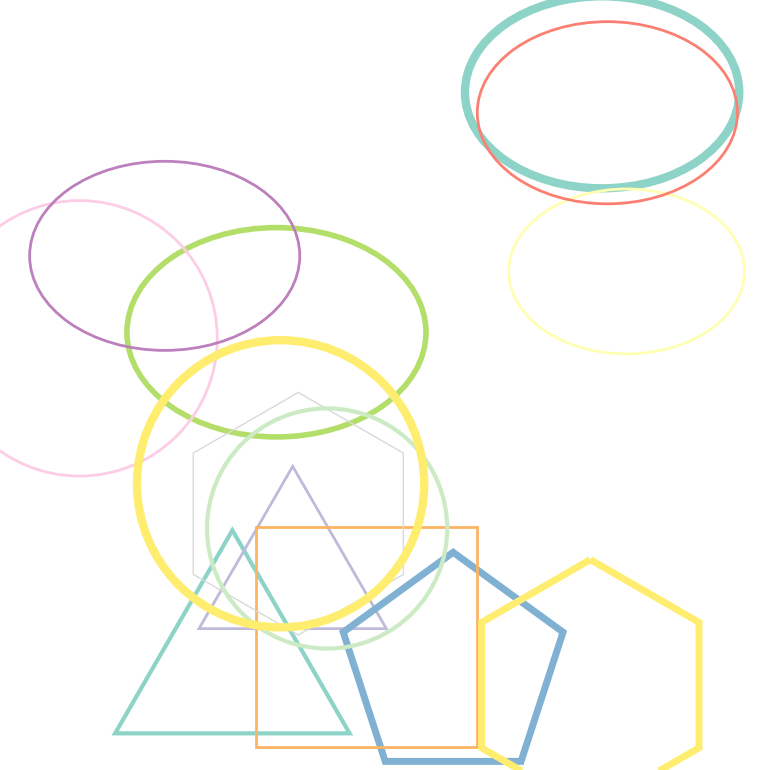[{"shape": "oval", "thickness": 3, "radius": 0.89, "center": [0.782, 0.88]}, {"shape": "triangle", "thickness": 1.5, "radius": 0.88, "center": [0.302, 0.136]}, {"shape": "oval", "thickness": 1, "radius": 0.77, "center": [0.814, 0.648]}, {"shape": "triangle", "thickness": 1, "radius": 0.7, "center": [0.38, 0.254]}, {"shape": "oval", "thickness": 1, "radius": 0.84, "center": [0.789, 0.854]}, {"shape": "pentagon", "thickness": 2.5, "radius": 0.75, "center": [0.588, 0.133]}, {"shape": "square", "thickness": 1, "radius": 0.71, "center": [0.476, 0.173]}, {"shape": "oval", "thickness": 2, "radius": 0.97, "center": [0.359, 0.568]}, {"shape": "circle", "thickness": 1, "radius": 0.89, "center": [0.103, 0.561]}, {"shape": "hexagon", "thickness": 0.5, "radius": 0.79, "center": [0.387, 0.333]}, {"shape": "oval", "thickness": 1, "radius": 0.88, "center": [0.214, 0.668]}, {"shape": "circle", "thickness": 1.5, "radius": 0.78, "center": [0.425, 0.314]}, {"shape": "hexagon", "thickness": 2.5, "radius": 0.81, "center": [0.767, 0.11]}, {"shape": "circle", "thickness": 3, "radius": 0.93, "center": [0.364, 0.372]}]